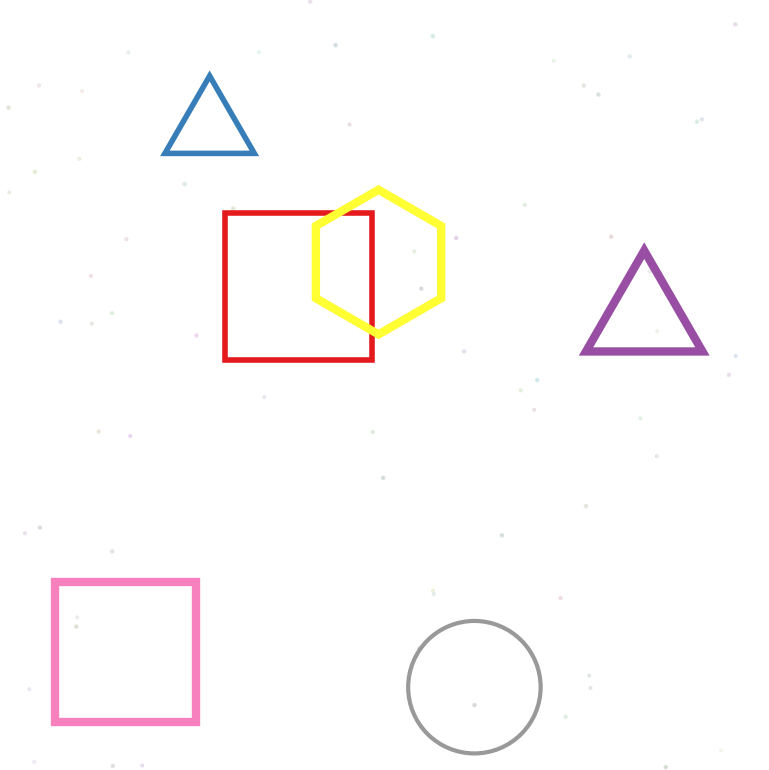[{"shape": "square", "thickness": 2, "radius": 0.48, "center": [0.388, 0.628]}, {"shape": "triangle", "thickness": 2, "radius": 0.34, "center": [0.272, 0.834]}, {"shape": "triangle", "thickness": 3, "radius": 0.44, "center": [0.837, 0.587]}, {"shape": "hexagon", "thickness": 3, "radius": 0.47, "center": [0.492, 0.66]}, {"shape": "square", "thickness": 3, "radius": 0.46, "center": [0.163, 0.153]}, {"shape": "circle", "thickness": 1.5, "radius": 0.43, "center": [0.616, 0.108]}]